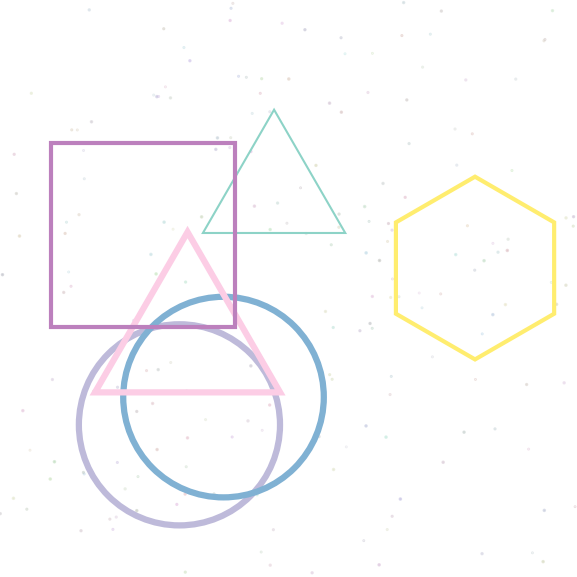[{"shape": "triangle", "thickness": 1, "radius": 0.71, "center": [0.475, 0.667]}, {"shape": "circle", "thickness": 3, "radius": 0.87, "center": [0.311, 0.264]}, {"shape": "circle", "thickness": 3, "radius": 0.87, "center": [0.387, 0.312]}, {"shape": "triangle", "thickness": 3, "radius": 0.93, "center": [0.325, 0.412]}, {"shape": "square", "thickness": 2, "radius": 0.8, "center": [0.247, 0.592]}, {"shape": "hexagon", "thickness": 2, "radius": 0.79, "center": [0.823, 0.535]}]